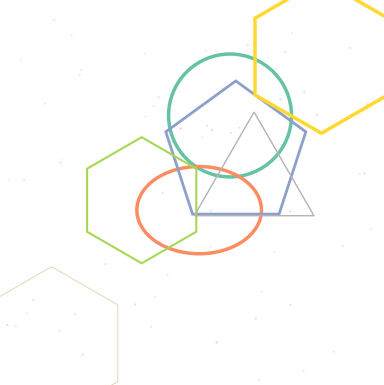[{"shape": "circle", "thickness": 2.5, "radius": 0.8, "center": [0.598, 0.7]}, {"shape": "oval", "thickness": 2.5, "radius": 0.81, "center": [0.517, 0.454]}, {"shape": "pentagon", "thickness": 2, "radius": 0.96, "center": [0.613, 0.599]}, {"shape": "hexagon", "thickness": 1.5, "radius": 0.82, "center": [0.368, 0.48]}, {"shape": "hexagon", "thickness": 2.5, "radius": 1.0, "center": [0.835, 0.853]}, {"shape": "hexagon", "thickness": 0.5, "radius": 0.99, "center": [0.134, 0.109]}, {"shape": "triangle", "thickness": 1, "radius": 0.9, "center": [0.66, 0.529]}]